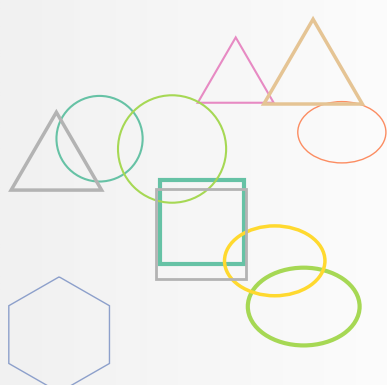[{"shape": "square", "thickness": 3, "radius": 0.54, "center": [0.52, 0.423]}, {"shape": "circle", "thickness": 1.5, "radius": 0.56, "center": [0.257, 0.64]}, {"shape": "oval", "thickness": 1, "radius": 0.57, "center": [0.882, 0.656]}, {"shape": "hexagon", "thickness": 1, "radius": 0.75, "center": [0.153, 0.131]}, {"shape": "triangle", "thickness": 1.5, "radius": 0.57, "center": [0.608, 0.79]}, {"shape": "oval", "thickness": 3, "radius": 0.72, "center": [0.784, 0.204]}, {"shape": "circle", "thickness": 1.5, "radius": 0.7, "center": [0.444, 0.613]}, {"shape": "oval", "thickness": 2.5, "radius": 0.65, "center": [0.709, 0.323]}, {"shape": "triangle", "thickness": 2.5, "radius": 0.73, "center": [0.808, 0.803]}, {"shape": "square", "thickness": 2, "radius": 0.58, "center": [0.518, 0.392]}, {"shape": "triangle", "thickness": 2.5, "radius": 0.67, "center": [0.145, 0.574]}]